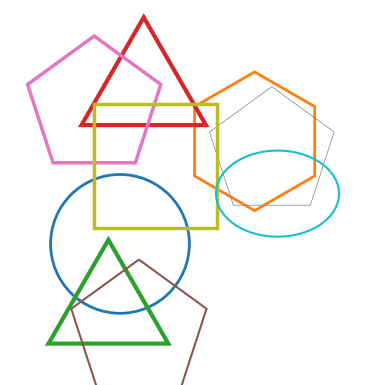[{"shape": "circle", "thickness": 2, "radius": 0.9, "center": [0.312, 0.367]}, {"shape": "hexagon", "thickness": 2, "radius": 0.9, "center": [0.661, 0.633]}, {"shape": "triangle", "thickness": 3, "radius": 0.9, "center": [0.282, 0.197]}, {"shape": "triangle", "thickness": 3, "radius": 0.93, "center": [0.373, 0.768]}, {"shape": "pentagon", "thickness": 1.5, "radius": 0.92, "center": [0.361, 0.141]}, {"shape": "pentagon", "thickness": 2.5, "radius": 0.91, "center": [0.245, 0.724]}, {"shape": "pentagon", "thickness": 0.5, "radius": 0.85, "center": [0.706, 0.605]}, {"shape": "square", "thickness": 2.5, "radius": 0.8, "center": [0.404, 0.569]}, {"shape": "oval", "thickness": 1.5, "radius": 0.8, "center": [0.721, 0.497]}]